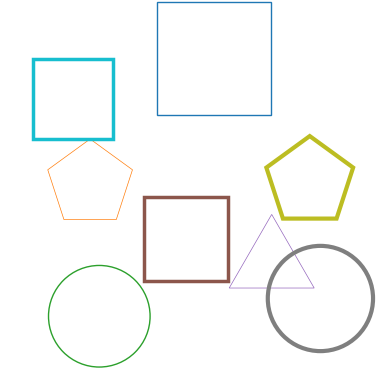[{"shape": "square", "thickness": 1, "radius": 0.74, "center": [0.556, 0.848]}, {"shape": "pentagon", "thickness": 0.5, "radius": 0.58, "center": [0.234, 0.523]}, {"shape": "circle", "thickness": 1, "radius": 0.66, "center": [0.258, 0.179]}, {"shape": "triangle", "thickness": 0.5, "radius": 0.64, "center": [0.706, 0.316]}, {"shape": "square", "thickness": 2.5, "radius": 0.54, "center": [0.483, 0.379]}, {"shape": "circle", "thickness": 3, "radius": 0.68, "center": [0.832, 0.225]}, {"shape": "pentagon", "thickness": 3, "radius": 0.59, "center": [0.805, 0.528]}, {"shape": "square", "thickness": 2.5, "radius": 0.52, "center": [0.19, 0.743]}]